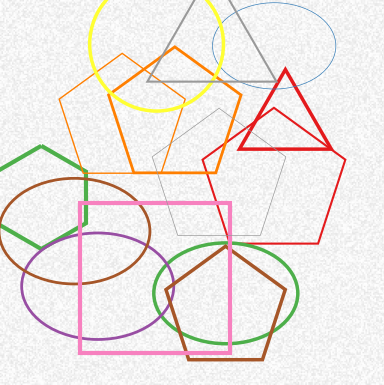[{"shape": "pentagon", "thickness": 1.5, "radius": 0.97, "center": [0.712, 0.525]}, {"shape": "triangle", "thickness": 2.5, "radius": 0.69, "center": [0.741, 0.682]}, {"shape": "oval", "thickness": 0.5, "radius": 0.8, "center": [0.712, 0.881]}, {"shape": "hexagon", "thickness": 3, "radius": 0.67, "center": [0.107, 0.487]}, {"shape": "oval", "thickness": 2.5, "radius": 0.94, "center": [0.587, 0.238]}, {"shape": "oval", "thickness": 2, "radius": 0.99, "center": [0.254, 0.257]}, {"shape": "pentagon", "thickness": 1, "radius": 0.86, "center": [0.317, 0.689]}, {"shape": "pentagon", "thickness": 2, "radius": 0.9, "center": [0.454, 0.697]}, {"shape": "circle", "thickness": 2.5, "radius": 0.87, "center": [0.407, 0.885]}, {"shape": "pentagon", "thickness": 2.5, "radius": 0.81, "center": [0.586, 0.197]}, {"shape": "oval", "thickness": 2, "radius": 0.98, "center": [0.193, 0.4]}, {"shape": "square", "thickness": 3, "radius": 0.98, "center": [0.402, 0.278]}, {"shape": "triangle", "thickness": 1.5, "radius": 0.97, "center": [0.55, 0.885]}, {"shape": "pentagon", "thickness": 0.5, "radius": 0.91, "center": [0.569, 0.536]}]